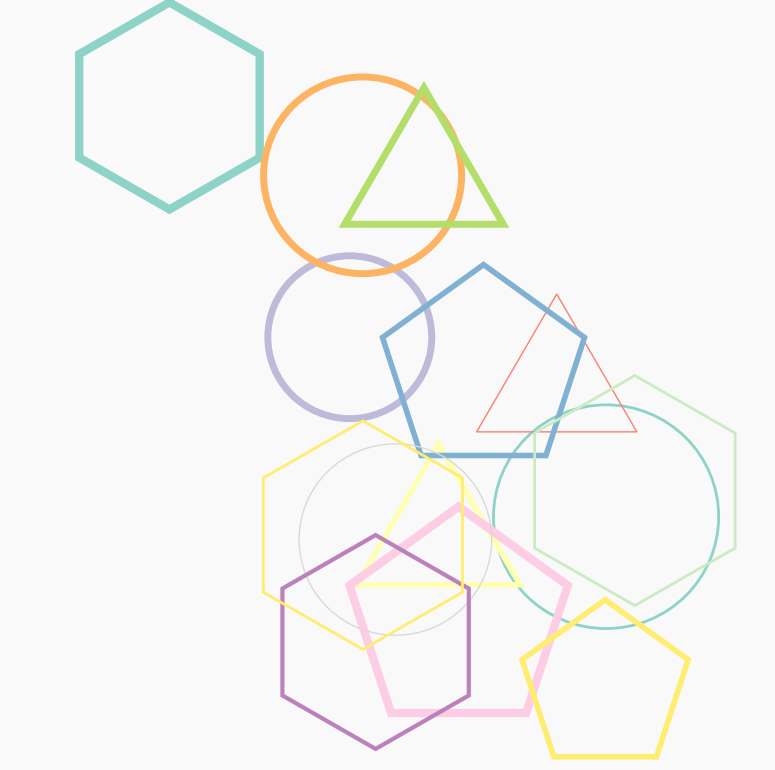[{"shape": "circle", "thickness": 1, "radius": 0.73, "center": [0.782, 0.329]}, {"shape": "hexagon", "thickness": 3, "radius": 0.67, "center": [0.219, 0.862]}, {"shape": "triangle", "thickness": 2, "radius": 0.61, "center": [0.566, 0.301]}, {"shape": "circle", "thickness": 2.5, "radius": 0.53, "center": [0.451, 0.562]}, {"shape": "triangle", "thickness": 0.5, "radius": 0.6, "center": [0.718, 0.499]}, {"shape": "pentagon", "thickness": 2, "radius": 0.69, "center": [0.624, 0.519]}, {"shape": "circle", "thickness": 2.5, "radius": 0.64, "center": [0.468, 0.772]}, {"shape": "triangle", "thickness": 2.5, "radius": 0.59, "center": [0.547, 0.768]}, {"shape": "pentagon", "thickness": 3, "radius": 0.74, "center": [0.592, 0.194]}, {"shape": "circle", "thickness": 0.5, "radius": 0.62, "center": [0.51, 0.299]}, {"shape": "hexagon", "thickness": 1.5, "radius": 0.69, "center": [0.485, 0.166]}, {"shape": "hexagon", "thickness": 1, "radius": 0.75, "center": [0.819, 0.363]}, {"shape": "pentagon", "thickness": 2, "radius": 0.56, "center": [0.781, 0.108]}, {"shape": "hexagon", "thickness": 1, "radius": 0.74, "center": [0.468, 0.305]}]